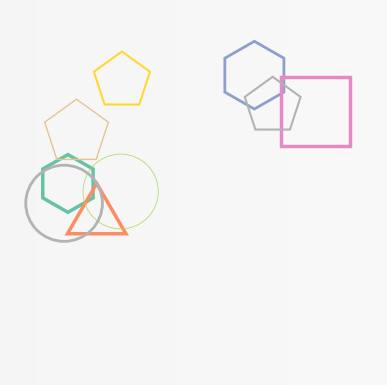[{"shape": "hexagon", "thickness": 2.5, "radius": 0.37, "center": [0.175, 0.524]}, {"shape": "triangle", "thickness": 2.5, "radius": 0.44, "center": [0.25, 0.436]}, {"shape": "hexagon", "thickness": 2, "radius": 0.44, "center": [0.656, 0.805]}, {"shape": "square", "thickness": 2.5, "radius": 0.45, "center": [0.814, 0.71]}, {"shape": "circle", "thickness": 0.5, "radius": 0.49, "center": [0.311, 0.503]}, {"shape": "pentagon", "thickness": 1.5, "radius": 0.38, "center": [0.315, 0.79]}, {"shape": "pentagon", "thickness": 1, "radius": 0.43, "center": [0.197, 0.656]}, {"shape": "pentagon", "thickness": 1.5, "radius": 0.38, "center": [0.704, 0.725]}, {"shape": "circle", "thickness": 2, "radius": 0.49, "center": [0.165, 0.472]}]